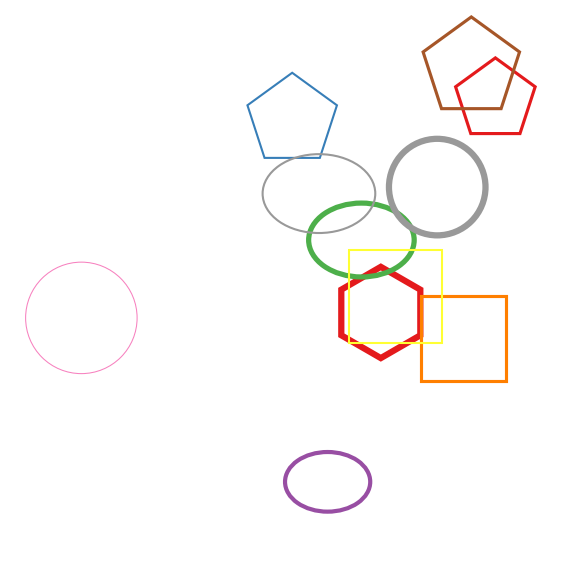[{"shape": "hexagon", "thickness": 3, "radius": 0.4, "center": [0.659, 0.458]}, {"shape": "pentagon", "thickness": 1.5, "radius": 0.36, "center": [0.858, 0.826]}, {"shape": "pentagon", "thickness": 1, "radius": 0.41, "center": [0.506, 0.792]}, {"shape": "oval", "thickness": 2.5, "radius": 0.46, "center": [0.626, 0.584]}, {"shape": "oval", "thickness": 2, "radius": 0.37, "center": [0.567, 0.165]}, {"shape": "square", "thickness": 1.5, "radius": 0.37, "center": [0.803, 0.413]}, {"shape": "square", "thickness": 1, "radius": 0.4, "center": [0.684, 0.486]}, {"shape": "pentagon", "thickness": 1.5, "radius": 0.44, "center": [0.816, 0.882]}, {"shape": "circle", "thickness": 0.5, "radius": 0.48, "center": [0.141, 0.449]}, {"shape": "oval", "thickness": 1, "radius": 0.49, "center": [0.552, 0.664]}, {"shape": "circle", "thickness": 3, "radius": 0.42, "center": [0.757, 0.675]}]